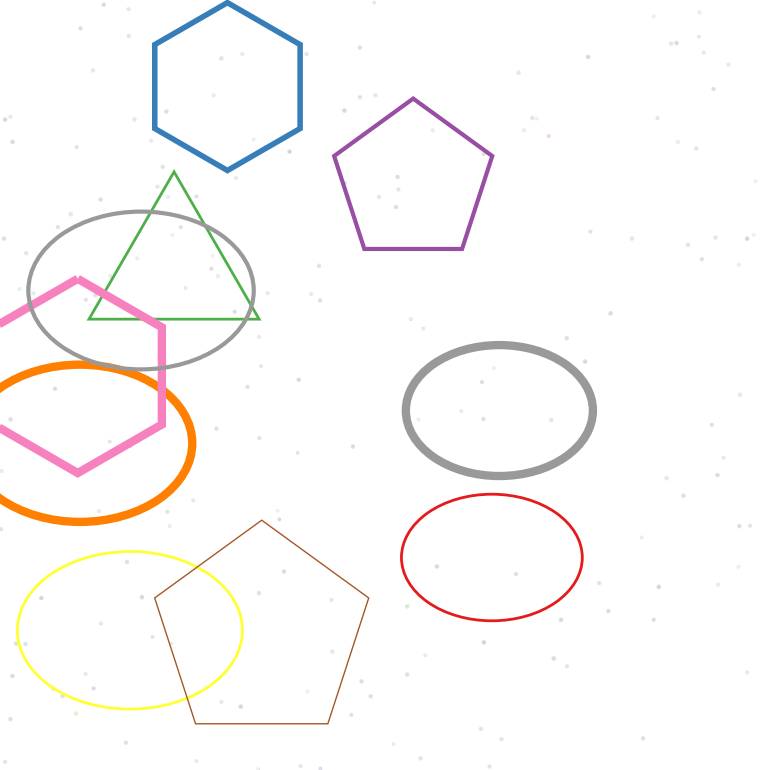[{"shape": "oval", "thickness": 1, "radius": 0.59, "center": [0.639, 0.276]}, {"shape": "hexagon", "thickness": 2, "radius": 0.54, "center": [0.295, 0.888]}, {"shape": "triangle", "thickness": 1, "radius": 0.64, "center": [0.226, 0.649]}, {"shape": "pentagon", "thickness": 1.5, "radius": 0.54, "center": [0.537, 0.764]}, {"shape": "oval", "thickness": 3, "radius": 0.73, "center": [0.104, 0.424]}, {"shape": "oval", "thickness": 1, "radius": 0.73, "center": [0.169, 0.181]}, {"shape": "pentagon", "thickness": 0.5, "radius": 0.73, "center": [0.34, 0.178]}, {"shape": "hexagon", "thickness": 3, "radius": 0.63, "center": [0.101, 0.512]}, {"shape": "oval", "thickness": 1.5, "radius": 0.73, "center": [0.183, 0.623]}, {"shape": "oval", "thickness": 3, "radius": 0.61, "center": [0.649, 0.467]}]